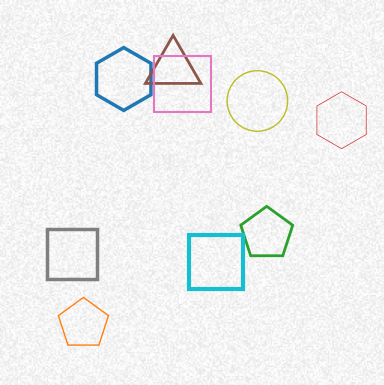[{"shape": "hexagon", "thickness": 2.5, "radius": 0.41, "center": [0.321, 0.795]}, {"shape": "pentagon", "thickness": 1, "radius": 0.34, "center": [0.217, 0.159]}, {"shape": "pentagon", "thickness": 2, "radius": 0.35, "center": [0.693, 0.393]}, {"shape": "hexagon", "thickness": 0.5, "radius": 0.37, "center": [0.887, 0.688]}, {"shape": "triangle", "thickness": 2, "radius": 0.42, "center": [0.45, 0.825]}, {"shape": "square", "thickness": 1.5, "radius": 0.37, "center": [0.474, 0.782]}, {"shape": "square", "thickness": 2.5, "radius": 0.32, "center": [0.187, 0.34]}, {"shape": "circle", "thickness": 1, "radius": 0.39, "center": [0.669, 0.738]}, {"shape": "square", "thickness": 3, "radius": 0.35, "center": [0.56, 0.32]}]